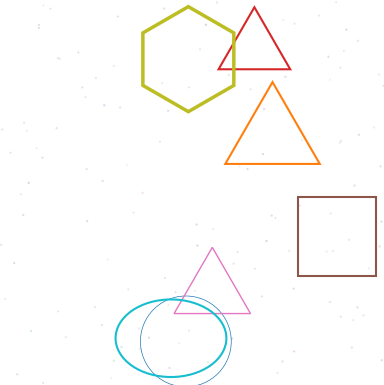[{"shape": "circle", "thickness": 0.5, "radius": 0.59, "center": [0.483, 0.113]}, {"shape": "triangle", "thickness": 1.5, "radius": 0.71, "center": [0.708, 0.645]}, {"shape": "triangle", "thickness": 1.5, "radius": 0.54, "center": [0.661, 0.874]}, {"shape": "square", "thickness": 1.5, "radius": 0.51, "center": [0.875, 0.386]}, {"shape": "triangle", "thickness": 1, "radius": 0.57, "center": [0.551, 0.243]}, {"shape": "hexagon", "thickness": 2.5, "radius": 0.68, "center": [0.489, 0.846]}, {"shape": "oval", "thickness": 1.5, "radius": 0.72, "center": [0.444, 0.121]}]